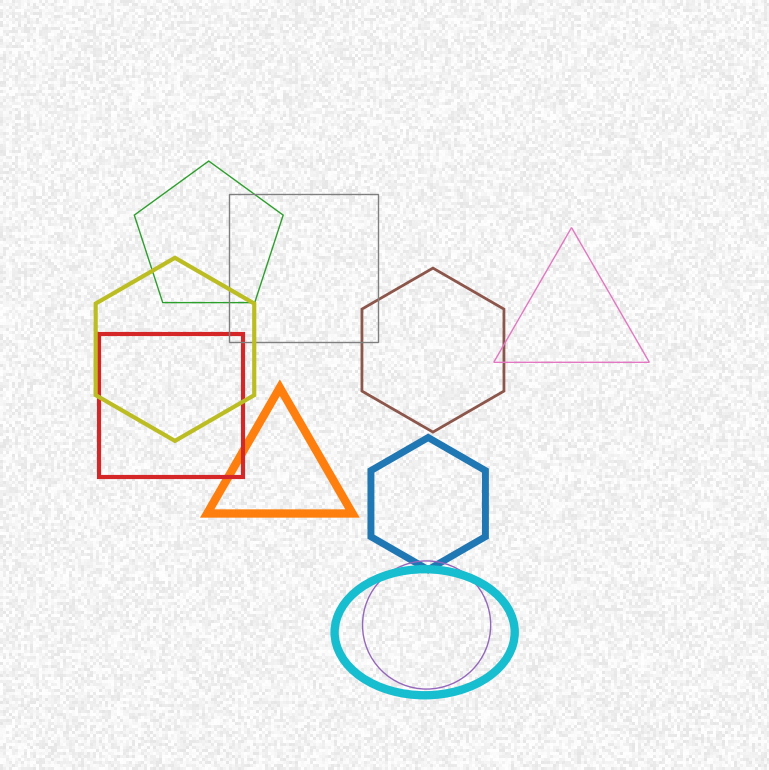[{"shape": "hexagon", "thickness": 2.5, "radius": 0.43, "center": [0.556, 0.346]}, {"shape": "triangle", "thickness": 3, "radius": 0.54, "center": [0.363, 0.388]}, {"shape": "pentagon", "thickness": 0.5, "radius": 0.51, "center": [0.271, 0.689]}, {"shape": "square", "thickness": 1.5, "radius": 0.47, "center": [0.222, 0.473]}, {"shape": "circle", "thickness": 0.5, "radius": 0.42, "center": [0.554, 0.188]}, {"shape": "hexagon", "thickness": 1, "radius": 0.53, "center": [0.562, 0.545]}, {"shape": "triangle", "thickness": 0.5, "radius": 0.58, "center": [0.742, 0.588]}, {"shape": "square", "thickness": 0.5, "radius": 0.48, "center": [0.394, 0.652]}, {"shape": "hexagon", "thickness": 1.5, "radius": 0.59, "center": [0.227, 0.546]}, {"shape": "oval", "thickness": 3, "radius": 0.58, "center": [0.552, 0.179]}]